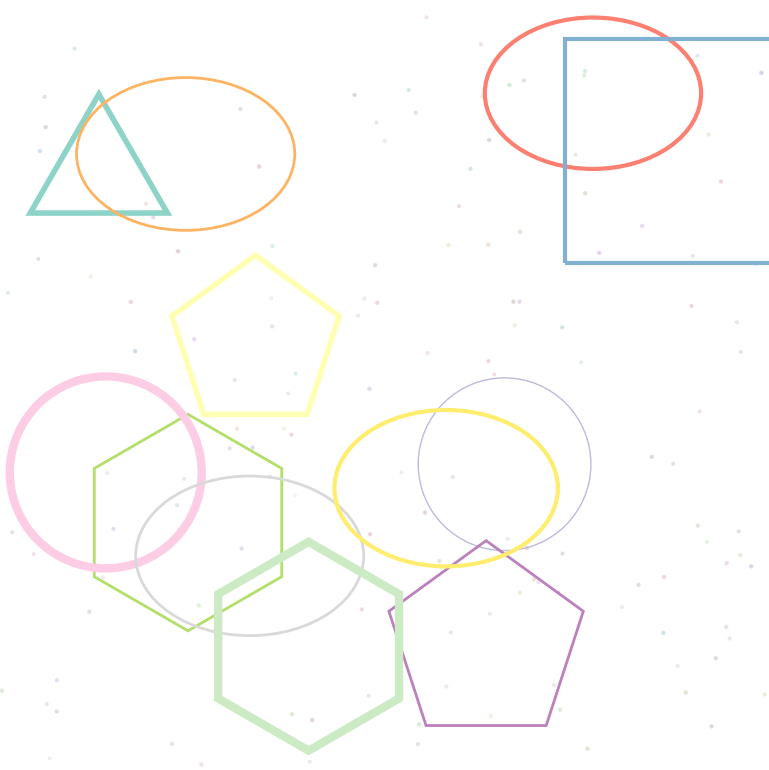[{"shape": "triangle", "thickness": 2, "radius": 0.51, "center": [0.128, 0.775]}, {"shape": "pentagon", "thickness": 2, "radius": 0.57, "center": [0.332, 0.554]}, {"shape": "circle", "thickness": 0.5, "radius": 0.56, "center": [0.655, 0.397]}, {"shape": "oval", "thickness": 1.5, "radius": 0.7, "center": [0.77, 0.879]}, {"shape": "square", "thickness": 1.5, "radius": 0.73, "center": [0.879, 0.804]}, {"shape": "oval", "thickness": 1, "radius": 0.71, "center": [0.241, 0.8]}, {"shape": "hexagon", "thickness": 1, "radius": 0.7, "center": [0.244, 0.321]}, {"shape": "circle", "thickness": 3, "radius": 0.62, "center": [0.137, 0.387]}, {"shape": "oval", "thickness": 1, "radius": 0.74, "center": [0.324, 0.278]}, {"shape": "pentagon", "thickness": 1, "radius": 0.66, "center": [0.631, 0.165]}, {"shape": "hexagon", "thickness": 3, "radius": 0.68, "center": [0.401, 0.161]}, {"shape": "oval", "thickness": 1.5, "radius": 0.73, "center": [0.579, 0.366]}]